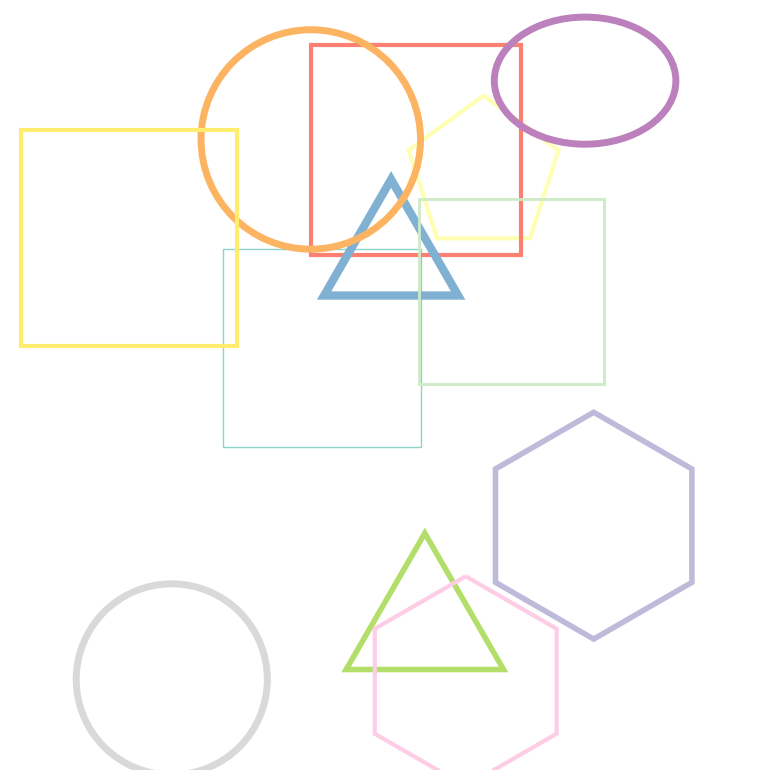[{"shape": "square", "thickness": 0.5, "radius": 0.64, "center": [0.418, 0.548]}, {"shape": "pentagon", "thickness": 1.5, "radius": 0.51, "center": [0.628, 0.773]}, {"shape": "hexagon", "thickness": 2, "radius": 0.74, "center": [0.771, 0.317]}, {"shape": "square", "thickness": 1.5, "radius": 0.68, "center": [0.541, 0.805]}, {"shape": "triangle", "thickness": 3, "radius": 0.5, "center": [0.508, 0.666]}, {"shape": "circle", "thickness": 2.5, "radius": 0.71, "center": [0.404, 0.819]}, {"shape": "triangle", "thickness": 2, "radius": 0.59, "center": [0.552, 0.189]}, {"shape": "hexagon", "thickness": 1.5, "radius": 0.68, "center": [0.605, 0.115]}, {"shape": "circle", "thickness": 2.5, "radius": 0.62, "center": [0.223, 0.118]}, {"shape": "oval", "thickness": 2.5, "radius": 0.59, "center": [0.76, 0.895]}, {"shape": "square", "thickness": 1, "radius": 0.6, "center": [0.664, 0.622]}, {"shape": "square", "thickness": 1.5, "radius": 0.7, "center": [0.167, 0.691]}]